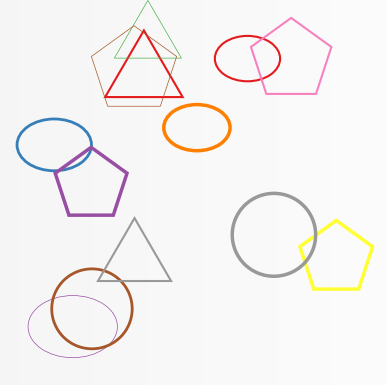[{"shape": "triangle", "thickness": 1.5, "radius": 0.58, "center": [0.371, 0.806]}, {"shape": "oval", "thickness": 1.5, "radius": 0.42, "center": [0.639, 0.848]}, {"shape": "oval", "thickness": 2, "radius": 0.48, "center": [0.14, 0.624]}, {"shape": "triangle", "thickness": 0.5, "radius": 0.5, "center": [0.382, 0.899]}, {"shape": "pentagon", "thickness": 2.5, "radius": 0.49, "center": [0.235, 0.52]}, {"shape": "oval", "thickness": 0.5, "radius": 0.58, "center": [0.188, 0.152]}, {"shape": "oval", "thickness": 2.5, "radius": 0.43, "center": [0.508, 0.668]}, {"shape": "pentagon", "thickness": 2.5, "radius": 0.49, "center": [0.868, 0.329]}, {"shape": "pentagon", "thickness": 0.5, "radius": 0.58, "center": [0.346, 0.818]}, {"shape": "circle", "thickness": 2, "radius": 0.52, "center": [0.237, 0.198]}, {"shape": "pentagon", "thickness": 1.5, "radius": 0.55, "center": [0.751, 0.844]}, {"shape": "circle", "thickness": 2.5, "radius": 0.54, "center": [0.707, 0.39]}, {"shape": "triangle", "thickness": 1.5, "radius": 0.54, "center": [0.347, 0.325]}]